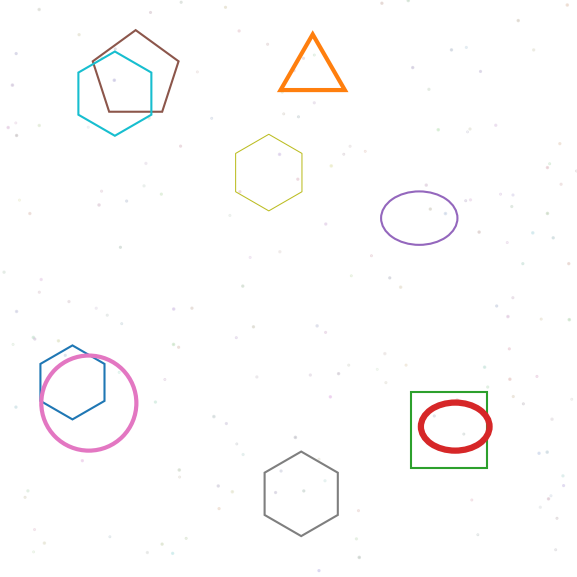[{"shape": "hexagon", "thickness": 1, "radius": 0.32, "center": [0.125, 0.337]}, {"shape": "triangle", "thickness": 2, "radius": 0.32, "center": [0.541, 0.875]}, {"shape": "square", "thickness": 1, "radius": 0.33, "center": [0.777, 0.254]}, {"shape": "oval", "thickness": 3, "radius": 0.3, "center": [0.788, 0.26]}, {"shape": "oval", "thickness": 1, "radius": 0.33, "center": [0.726, 0.621]}, {"shape": "pentagon", "thickness": 1, "radius": 0.39, "center": [0.235, 0.869]}, {"shape": "circle", "thickness": 2, "radius": 0.41, "center": [0.154, 0.301]}, {"shape": "hexagon", "thickness": 1, "radius": 0.37, "center": [0.522, 0.144]}, {"shape": "hexagon", "thickness": 0.5, "radius": 0.33, "center": [0.465, 0.7]}, {"shape": "hexagon", "thickness": 1, "radius": 0.36, "center": [0.199, 0.837]}]